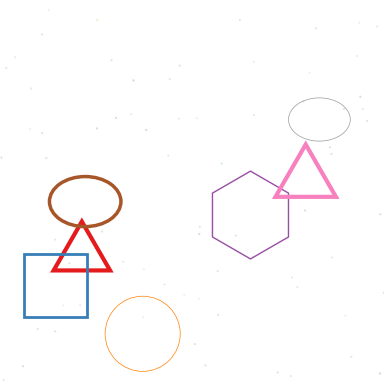[{"shape": "triangle", "thickness": 3, "radius": 0.42, "center": [0.213, 0.34]}, {"shape": "square", "thickness": 2, "radius": 0.41, "center": [0.144, 0.258]}, {"shape": "hexagon", "thickness": 1, "radius": 0.57, "center": [0.651, 0.441]}, {"shape": "circle", "thickness": 0.5, "radius": 0.49, "center": [0.371, 0.133]}, {"shape": "oval", "thickness": 2.5, "radius": 0.46, "center": [0.221, 0.476]}, {"shape": "triangle", "thickness": 3, "radius": 0.45, "center": [0.794, 0.534]}, {"shape": "oval", "thickness": 0.5, "radius": 0.4, "center": [0.83, 0.69]}]